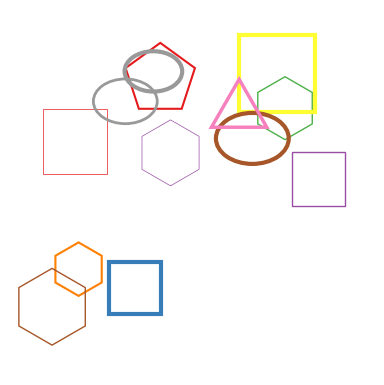[{"shape": "pentagon", "thickness": 1.5, "radius": 0.47, "center": [0.416, 0.794]}, {"shape": "square", "thickness": 0.5, "radius": 0.42, "center": [0.195, 0.632]}, {"shape": "square", "thickness": 3, "radius": 0.34, "center": [0.351, 0.252]}, {"shape": "hexagon", "thickness": 1, "radius": 0.41, "center": [0.74, 0.719]}, {"shape": "hexagon", "thickness": 0.5, "radius": 0.43, "center": [0.443, 0.603]}, {"shape": "square", "thickness": 1, "radius": 0.35, "center": [0.828, 0.535]}, {"shape": "hexagon", "thickness": 1.5, "radius": 0.35, "center": [0.204, 0.301]}, {"shape": "square", "thickness": 3, "radius": 0.5, "center": [0.719, 0.81]}, {"shape": "hexagon", "thickness": 1, "radius": 0.5, "center": [0.135, 0.203]}, {"shape": "oval", "thickness": 3, "radius": 0.47, "center": [0.655, 0.64]}, {"shape": "triangle", "thickness": 2.5, "radius": 0.41, "center": [0.621, 0.711]}, {"shape": "oval", "thickness": 2, "radius": 0.41, "center": [0.325, 0.737]}, {"shape": "oval", "thickness": 3, "radius": 0.37, "center": [0.398, 0.815]}]